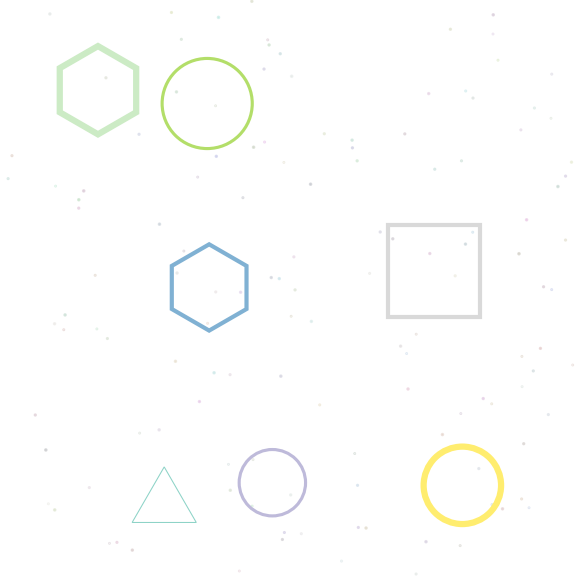[{"shape": "triangle", "thickness": 0.5, "radius": 0.32, "center": [0.284, 0.126]}, {"shape": "circle", "thickness": 1.5, "radius": 0.29, "center": [0.472, 0.163]}, {"shape": "hexagon", "thickness": 2, "radius": 0.37, "center": [0.362, 0.501]}, {"shape": "circle", "thickness": 1.5, "radius": 0.39, "center": [0.359, 0.82]}, {"shape": "square", "thickness": 2, "radius": 0.4, "center": [0.751, 0.53]}, {"shape": "hexagon", "thickness": 3, "radius": 0.38, "center": [0.17, 0.843]}, {"shape": "circle", "thickness": 3, "radius": 0.34, "center": [0.801, 0.159]}]